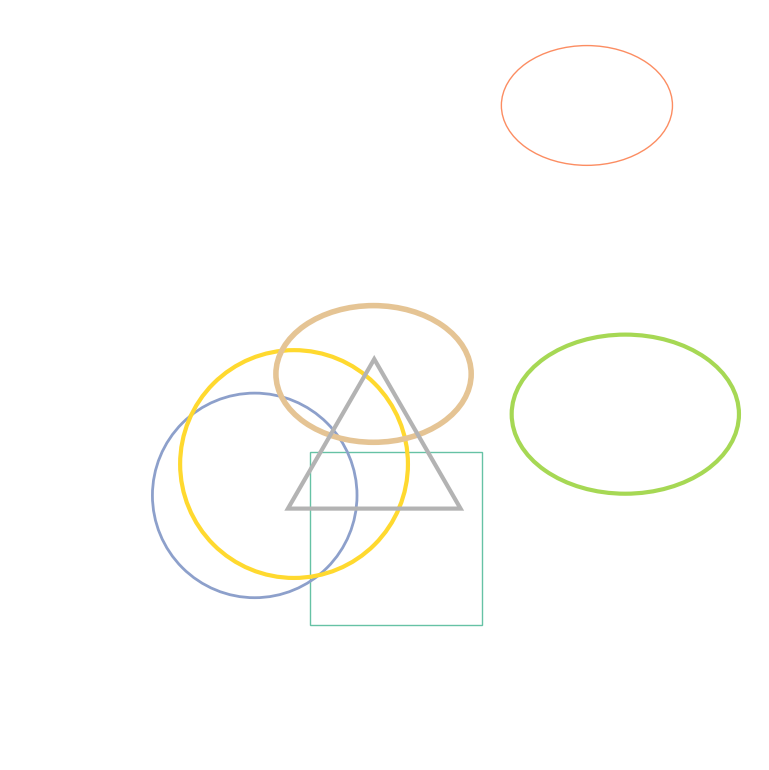[{"shape": "square", "thickness": 0.5, "radius": 0.56, "center": [0.514, 0.3]}, {"shape": "oval", "thickness": 0.5, "radius": 0.56, "center": [0.762, 0.863]}, {"shape": "circle", "thickness": 1, "radius": 0.66, "center": [0.331, 0.357]}, {"shape": "oval", "thickness": 1.5, "radius": 0.74, "center": [0.812, 0.462]}, {"shape": "circle", "thickness": 1.5, "radius": 0.74, "center": [0.382, 0.397]}, {"shape": "oval", "thickness": 2, "radius": 0.63, "center": [0.485, 0.514]}, {"shape": "triangle", "thickness": 1.5, "radius": 0.65, "center": [0.486, 0.404]}]